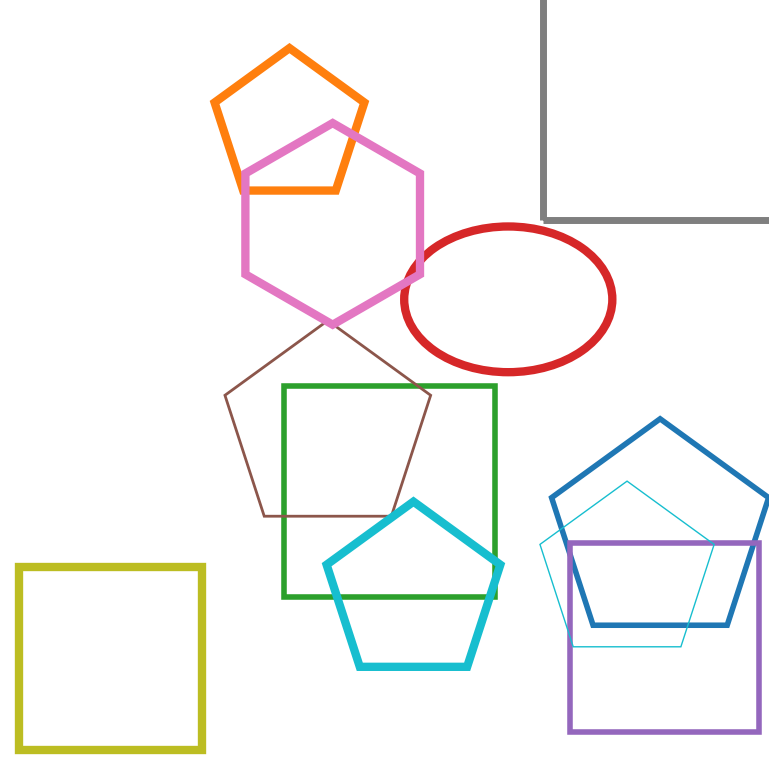[{"shape": "pentagon", "thickness": 2, "radius": 0.74, "center": [0.857, 0.308]}, {"shape": "pentagon", "thickness": 3, "radius": 0.51, "center": [0.376, 0.835]}, {"shape": "square", "thickness": 2, "radius": 0.69, "center": [0.506, 0.362]}, {"shape": "oval", "thickness": 3, "radius": 0.68, "center": [0.66, 0.611]}, {"shape": "square", "thickness": 2, "radius": 0.61, "center": [0.863, 0.172]}, {"shape": "pentagon", "thickness": 1, "radius": 0.7, "center": [0.426, 0.443]}, {"shape": "hexagon", "thickness": 3, "radius": 0.65, "center": [0.432, 0.709]}, {"shape": "square", "thickness": 2.5, "radius": 0.75, "center": [0.855, 0.864]}, {"shape": "square", "thickness": 3, "radius": 0.59, "center": [0.144, 0.145]}, {"shape": "pentagon", "thickness": 0.5, "radius": 0.59, "center": [0.814, 0.256]}, {"shape": "pentagon", "thickness": 3, "radius": 0.59, "center": [0.537, 0.23]}]